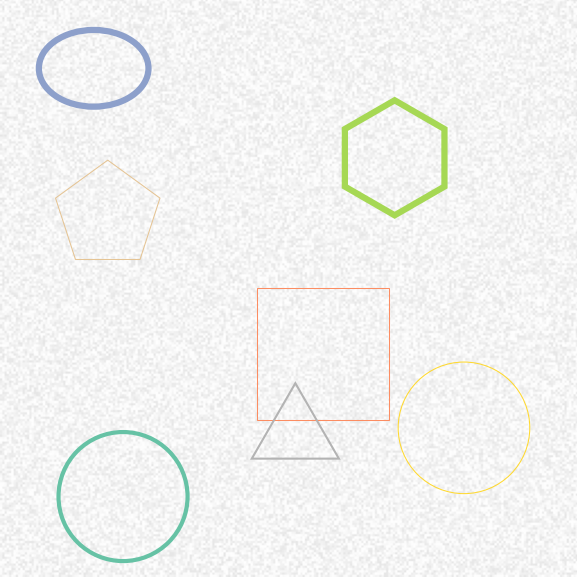[{"shape": "circle", "thickness": 2, "radius": 0.56, "center": [0.213, 0.139]}, {"shape": "square", "thickness": 0.5, "radius": 0.57, "center": [0.56, 0.386]}, {"shape": "oval", "thickness": 3, "radius": 0.47, "center": [0.162, 0.881]}, {"shape": "hexagon", "thickness": 3, "radius": 0.5, "center": [0.683, 0.726]}, {"shape": "circle", "thickness": 0.5, "radius": 0.57, "center": [0.803, 0.258]}, {"shape": "pentagon", "thickness": 0.5, "radius": 0.48, "center": [0.187, 0.627]}, {"shape": "triangle", "thickness": 1, "radius": 0.44, "center": [0.511, 0.248]}]